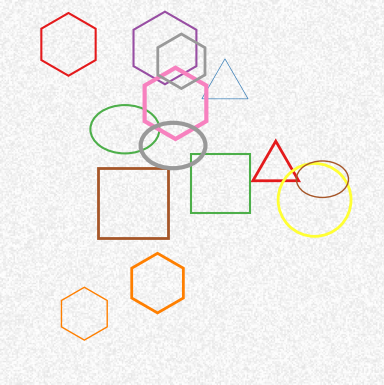[{"shape": "hexagon", "thickness": 1.5, "radius": 0.41, "center": [0.178, 0.885]}, {"shape": "triangle", "thickness": 2, "radius": 0.34, "center": [0.716, 0.565]}, {"shape": "triangle", "thickness": 0.5, "radius": 0.35, "center": [0.584, 0.778]}, {"shape": "square", "thickness": 1.5, "radius": 0.39, "center": [0.573, 0.523]}, {"shape": "oval", "thickness": 1.5, "radius": 0.45, "center": [0.324, 0.664]}, {"shape": "hexagon", "thickness": 1.5, "radius": 0.47, "center": [0.428, 0.875]}, {"shape": "hexagon", "thickness": 1, "radius": 0.34, "center": [0.219, 0.185]}, {"shape": "hexagon", "thickness": 2, "radius": 0.39, "center": [0.409, 0.265]}, {"shape": "circle", "thickness": 2, "radius": 0.47, "center": [0.817, 0.481]}, {"shape": "oval", "thickness": 1, "radius": 0.34, "center": [0.837, 0.535]}, {"shape": "square", "thickness": 2, "radius": 0.45, "center": [0.345, 0.473]}, {"shape": "hexagon", "thickness": 3, "radius": 0.46, "center": [0.456, 0.732]}, {"shape": "hexagon", "thickness": 2, "radius": 0.35, "center": [0.471, 0.841]}, {"shape": "oval", "thickness": 3, "radius": 0.42, "center": [0.45, 0.622]}]